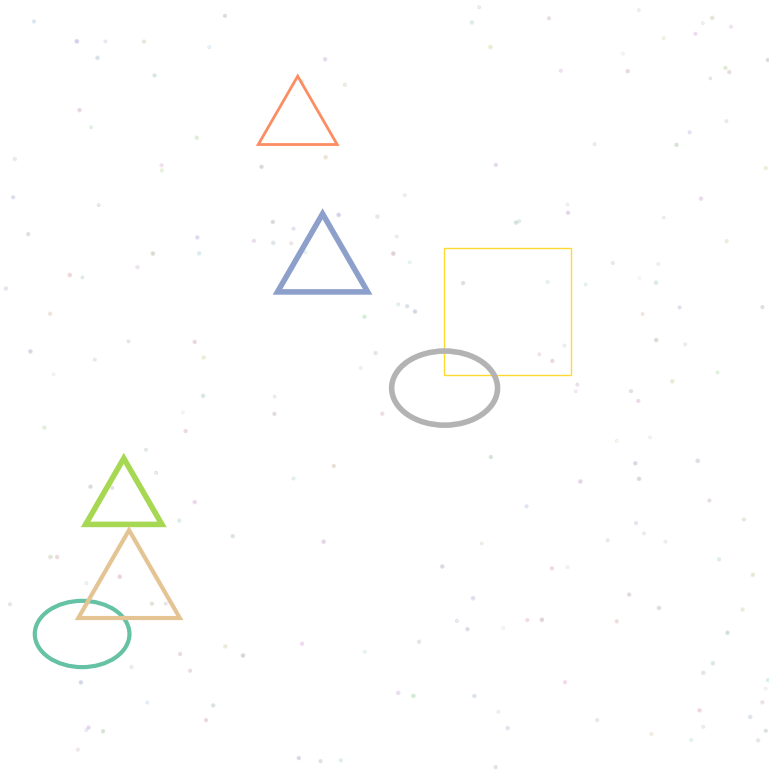[{"shape": "oval", "thickness": 1.5, "radius": 0.31, "center": [0.107, 0.177]}, {"shape": "triangle", "thickness": 1, "radius": 0.3, "center": [0.387, 0.842]}, {"shape": "triangle", "thickness": 2, "radius": 0.34, "center": [0.419, 0.655]}, {"shape": "triangle", "thickness": 2, "radius": 0.29, "center": [0.161, 0.348]}, {"shape": "square", "thickness": 0.5, "radius": 0.41, "center": [0.659, 0.595]}, {"shape": "triangle", "thickness": 1.5, "radius": 0.38, "center": [0.168, 0.235]}, {"shape": "oval", "thickness": 2, "radius": 0.34, "center": [0.577, 0.496]}]